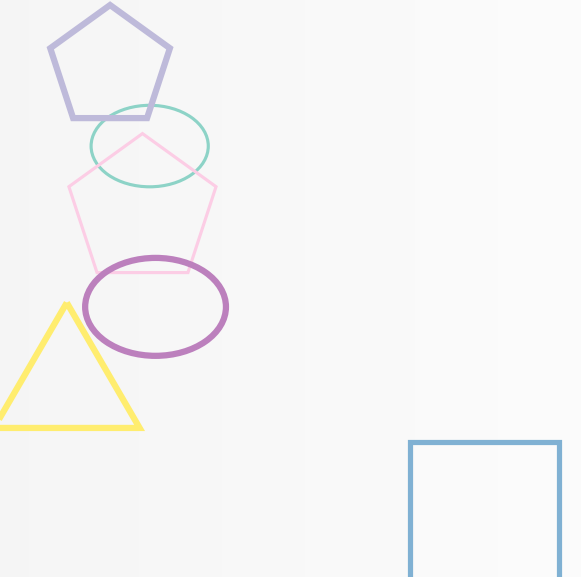[{"shape": "oval", "thickness": 1.5, "radius": 0.5, "center": [0.258, 0.746]}, {"shape": "pentagon", "thickness": 3, "radius": 0.54, "center": [0.189, 0.882]}, {"shape": "square", "thickness": 2.5, "radius": 0.64, "center": [0.833, 0.105]}, {"shape": "pentagon", "thickness": 1.5, "radius": 0.67, "center": [0.245, 0.635]}, {"shape": "oval", "thickness": 3, "radius": 0.61, "center": [0.268, 0.468]}, {"shape": "triangle", "thickness": 3, "radius": 0.72, "center": [0.115, 0.33]}]